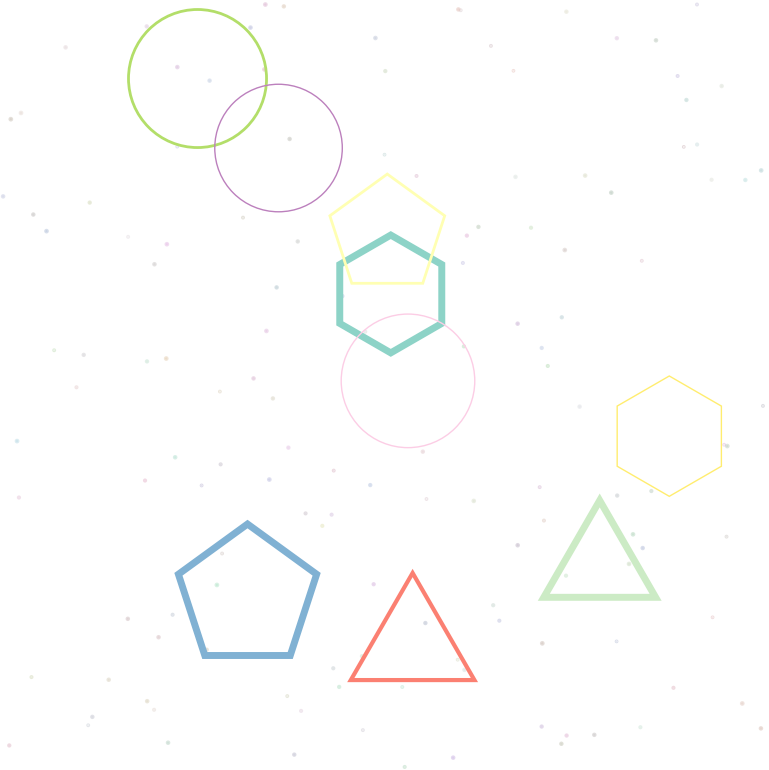[{"shape": "hexagon", "thickness": 2.5, "radius": 0.38, "center": [0.507, 0.618]}, {"shape": "pentagon", "thickness": 1, "radius": 0.39, "center": [0.503, 0.696]}, {"shape": "triangle", "thickness": 1.5, "radius": 0.46, "center": [0.536, 0.163]}, {"shape": "pentagon", "thickness": 2.5, "radius": 0.47, "center": [0.321, 0.225]}, {"shape": "circle", "thickness": 1, "radius": 0.45, "center": [0.257, 0.898]}, {"shape": "circle", "thickness": 0.5, "radius": 0.43, "center": [0.53, 0.505]}, {"shape": "circle", "thickness": 0.5, "radius": 0.41, "center": [0.362, 0.808]}, {"shape": "triangle", "thickness": 2.5, "radius": 0.42, "center": [0.779, 0.266]}, {"shape": "hexagon", "thickness": 0.5, "radius": 0.39, "center": [0.869, 0.434]}]